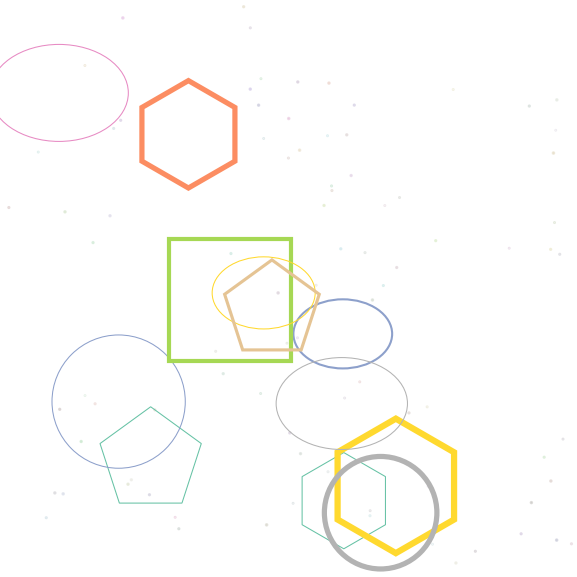[{"shape": "pentagon", "thickness": 0.5, "radius": 0.46, "center": [0.261, 0.203]}, {"shape": "hexagon", "thickness": 0.5, "radius": 0.42, "center": [0.595, 0.132]}, {"shape": "hexagon", "thickness": 2.5, "radius": 0.46, "center": [0.326, 0.767]}, {"shape": "circle", "thickness": 0.5, "radius": 0.58, "center": [0.205, 0.304]}, {"shape": "oval", "thickness": 1, "radius": 0.43, "center": [0.594, 0.421]}, {"shape": "oval", "thickness": 0.5, "radius": 0.6, "center": [0.102, 0.838]}, {"shape": "square", "thickness": 2, "radius": 0.53, "center": [0.398, 0.48]}, {"shape": "oval", "thickness": 0.5, "radius": 0.45, "center": [0.457, 0.492]}, {"shape": "hexagon", "thickness": 3, "radius": 0.58, "center": [0.685, 0.158]}, {"shape": "pentagon", "thickness": 1.5, "radius": 0.43, "center": [0.471, 0.463]}, {"shape": "oval", "thickness": 0.5, "radius": 0.57, "center": [0.592, 0.3]}, {"shape": "circle", "thickness": 2.5, "radius": 0.49, "center": [0.659, 0.111]}]